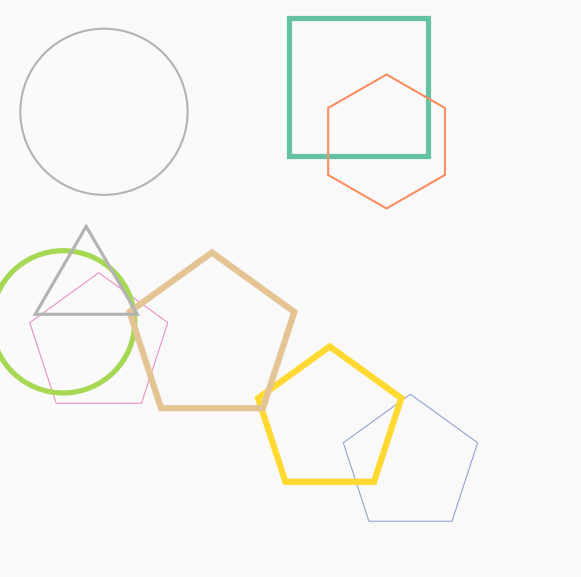[{"shape": "square", "thickness": 2.5, "radius": 0.6, "center": [0.617, 0.849]}, {"shape": "hexagon", "thickness": 1, "radius": 0.58, "center": [0.665, 0.754]}, {"shape": "pentagon", "thickness": 0.5, "radius": 0.61, "center": [0.706, 0.195]}, {"shape": "pentagon", "thickness": 0.5, "radius": 0.62, "center": [0.17, 0.402]}, {"shape": "circle", "thickness": 2.5, "radius": 0.62, "center": [0.109, 0.442]}, {"shape": "pentagon", "thickness": 3, "radius": 0.65, "center": [0.567, 0.27]}, {"shape": "pentagon", "thickness": 3, "radius": 0.75, "center": [0.365, 0.413]}, {"shape": "triangle", "thickness": 1.5, "radius": 0.51, "center": [0.148, 0.506]}, {"shape": "circle", "thickness": 1, "radius": 0.72, "center": [0.179, 0.806]}]